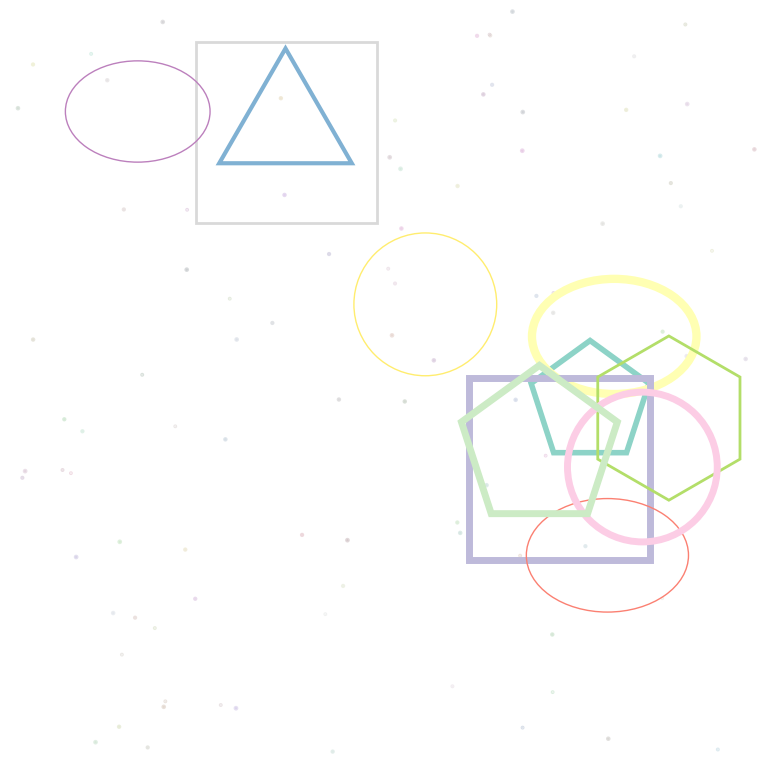[{"shape": "pentagon", "thickness": 2, "radius": 0.4, "center": [0.766, 0.477]}, {"shape": "oval", "thickness": 3, "radius": 0.53, "center": [0.798, 0.563]}, {"shape": "square", "thickness": 2.5, "radius": 0.59, "center": [0.727, 0.391]}, {"shape": "oval", "thickness": 0.5, "radius": 0.53, "center": [0.789, 0.279]}, {"shape": "triangle", "thickness": 1.5, "radius": 0.5, "center": [0.371, 0.838]}, {"shape": "hexagon", "thickness": 1, "radius": 0.53, "center": [0.869, 0.457]}, {"shape": "circle", "thickness": 2.5, "radius": 0.49, "center": [0.834, 0.393]}, {"shape": "square", "thickness": 1, "radius": 0.59, "center": [0.372, 0.828]}, {"shape": "oval", "thickness": 0.5, "radius": 0.47, "center": [0.179, 0.855]}, {"shape": "pentagon", "thickness": 2.5, "radius": 0.53, "center": [0.7, 0.419]}, {"shape": "circle", "thickness": 0.5, "radius": 0.46, "center": [0.552, 0.605]}]